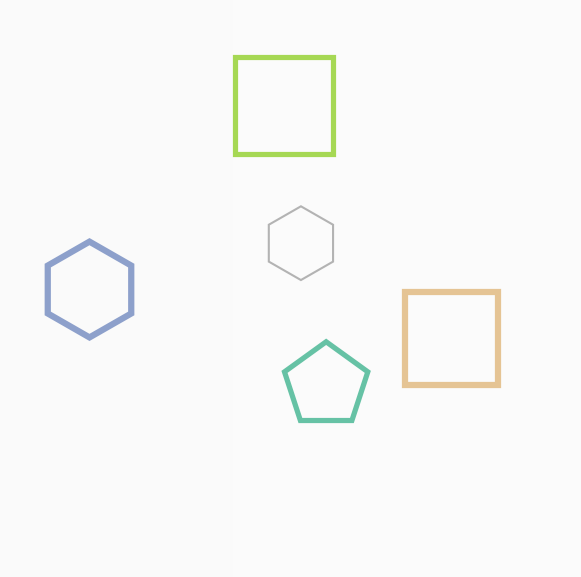[{"shape": "pentagon", "thickness": 2.5, "radius": 0.38, "center": [0.561, 0.332]}, {"shape": "hexagon", "thickness": 3, "radius": 0.41, "center": [0.154, 0.498]}, {"shape": "square", "thickness": 2.5, "radius": 0.42, "center": [0.489, 0.816]}, {"shape": "square", "thickness": 3, "radius": 0.4, "center": [0.777, 0.413]}, {"shape": "hexagon", "thickness": 1, "radius": 0.32, "center": [0.518, 0.578]}]